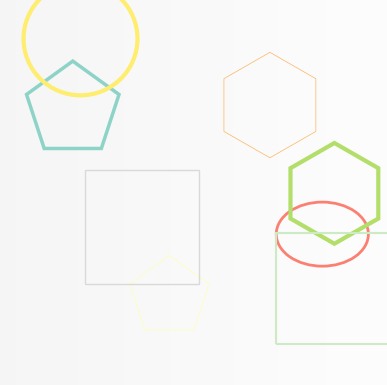[{"shape": "pentagon", "thickness": 2.5, "radius": 0.63, "center": [0.188, 0.716]}, {"shape": "pentagon", "thickness": 0.5, "radius": 0.54, "center": [0.437, 0.23]}, {"shape": "oval", "thickness": 2, "radius": 0.59, "center": [0.832, 0.392]}, {"shape": "hexagon", "thickness": 0.5, "radius": 0.68, "center": [0.697, 0.727]}, {"shape": "hexagon", "thickness": 3, "radius": 0.65, "center": [0.863, 0.498]}, {"shape": "square", "thickness": 1, "radius": 0.74, "center": [0.367, 0.411]}, {"shape": "square", "thickness": 1.5, "radius": 0.72, "center": [0.857, 0.251]}, {"shape": "circle", "thickness": 3, "radius": 0.74, "center": [0.208, 0.899]}]